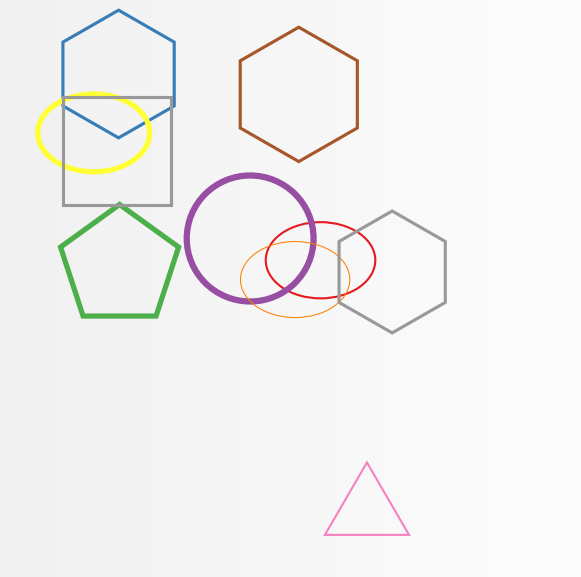[{"shape": "oval", "thickness": 1, "radius": 0.47, "center": [0.551, 0.548]}, {"shape": "hexagon", "thickness": 1.5, "radius": 0.55, "center": [0.204, 0.871]}, {"shape": "pentagon", "thickness": 2.5, "radius": 0.53, "center": [0.206, 0.538]}, {"shape": "circle", "thickness": 3, "radius": 0.55, "center": [0.43, 0.586]}, {"shape": "oval", "thickness": 0.5, "radius": 0.47, "center": [0.508, 0.515]}, {"shape": "oval", "thickness": 2.5, "radius": 0.48, "center": [0.161, 0.769]}, {"shape": "hexagon", "thickness": 1.5, "radius": 0.58, "center": [0.514, 0.836]}, {"shape": "triangle", "thickness": 1, "radius": 0.42, "center": [0.631, 0.115]}, {"shape": "square", "thickness": 1.5, "radius": 0.47, "center": [0.201, 0.737]}, {"shape": "hexagon", "thickness": 1.5, "radius": 0.53, "center": [0.675, 0.528]}]